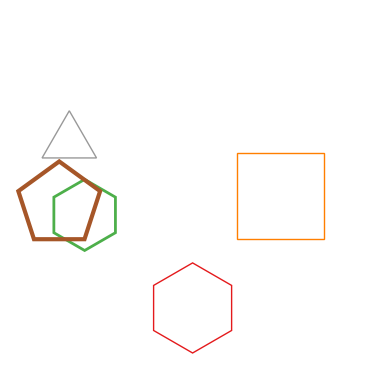[{"shape": "hexagon", "thickness": 1, "radius": 0.58, "center": [0.5, 0.2]}, {"shape": "hexagon", "thickness": 2, "radius": 0.46, "center": [0.22, 0.442]}, {"shape": "square", "thickness": 1, "radius": 0.56, "center": [0.729, 0.49]}, {"shape": "pentagon", "thickness": 3, "radius": 0.56, "center": [0.154, 0.469]}, {"shape": "triangle", "thickness": 1, "radius": 0.41, "center": [0.18, 0.631]}]